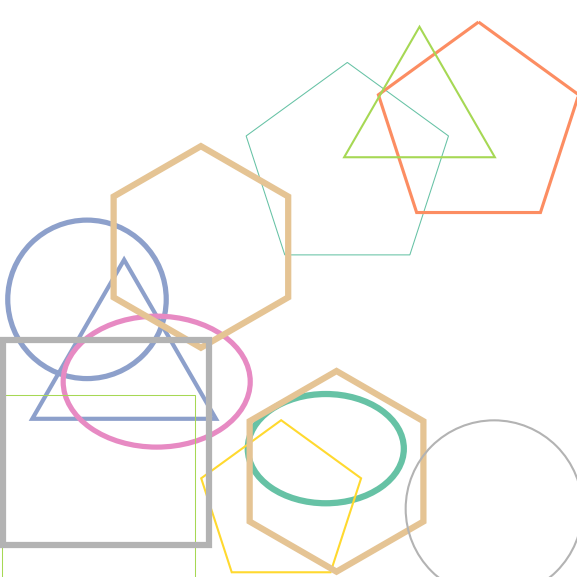[{"shape": "oval", "thickness": 3, "radius": 0.68, "center": [0.564, 0.222]}, {"shape": "pentagon", "thickness": 0.5, "radius": 0.92, "center": [0.601, 0.707]}, {"shape": "pentagon", "thickness": 1.5, "radius": 0.91, "center": [0.829, 0.779]}, {"shape": "circle", "thickness": 2.5, "radius": 0.69, "center": [0.151, 0.481]}, {"shape": "triangle", "thickness": 2, "radius": 0.92, "center": [0.215, 0.366]}, {"shape": "oval", "thickness": 2.5, "radius": 0.81, "center": [0.271, 0.338]}, {"shape": "triangle", "thickness": 1, "radius": 0.75, "center": [0.726, 0.802]}, {"shape": "square", "thickness": 0.5, "radius": 0.83, "center": [0.171, 0.148]}, {"shape": "pentagon", "thickness": 1, "radius": 0.73, "center": [0.487, 0.126]}, {"shape": "hexagon", "thickness": 3, "radius": 0.87, "center": [0.583, 0.183]}, {"shape": "hexagon", "thickness": 3, "radius": 0.87, "center": [0.348, 0.572]}, {"shape": "circle", "thickness": 1, "radius": 0.77, "center": [0.856, 0.118]}, {"shape": "square", "thickness": 3, "radius": 0.89, "center": [0.184, 0.232]}]